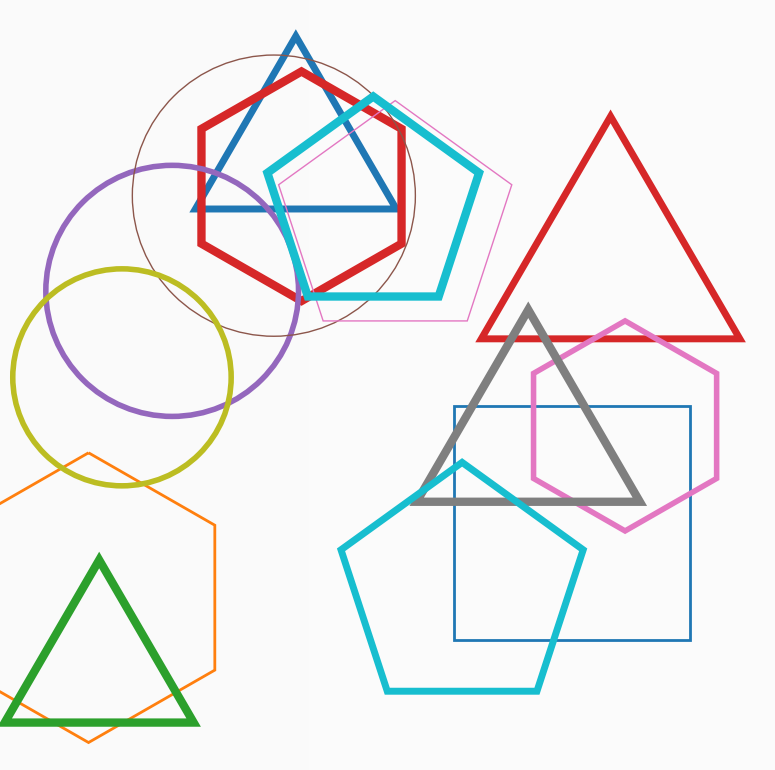[{"shape": "triangle", "thickness": 2.5, "radius": 0.75, "center": [0.382, 0.803]}, {"shape": "square", "thickness": 1, "radius": 0.76, "center": [0.738, 0.321]}, {"shape": "hexagon", "thickness": 1, "radius": 0.94, "center": [0.114, 0.224]}, {"shape": "triangle", "thickness": 3, "radius": 0.7, "center": [0.128, 0.132]}, {"shape": "hexagon", "thickness": 3, "radius": 0.75, "center": [0.389, 0.758]}, {"shape": "triangle", "thickness": 2.5, "radius": 0.96, "center": [0.788, 0.656]}, {"shape": "circle", "thickness": 2, "radius": 0.82, "center": [0.222, 0.622]}, {"shape": "circle", "thickness": 0.5, "radius": 0.91, "center": [0.353, 0.746]}, {"shape": "pentagon", "thickness": 0.5, "radius": 0.79, "center": [0.51, 0.711]}, {"shape": "hexagon", "thickness": 2, "radius": 0.68, "center": [0.807, 0.447]}, {"shape": "triangle", "thickness": 3, "radius": 0.83, "center": [0.682, 0.431]}, {"shape": "circle", "thickness": 2, "radius": 0.7, "center": [0.157, 0.51]}, {"shape": "pentagon", "thickness": 2.5, "radius": 0.82, "center": [0.596, 0.235]}, {"shape": "pentagon", "thickness": 3, "radius": 0.72, "center": [0.482, 0.731]}]